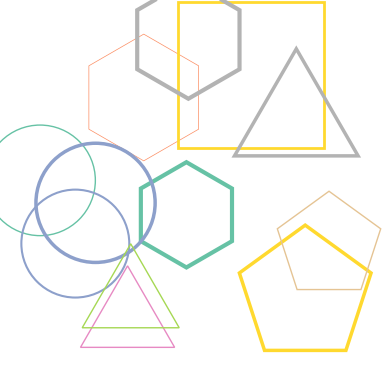[{"shape": "hexagon", "thickness": 3, "radius": 0.68, "center": [0.484, 0.442]}, {"shape": "circle", "thickness": 1, "radius": 0.72, "center": [0.104, 0.532]}, {"shape": "hexagon", "thickness": 0.5, "radius": 0.82, "center": [0.373, 0.747]}, {"shape": "circle", "thickness": 2.5, "radius": 0.77, "center": [0.248, 0.473]}, {"shape": "circle", "thickness": 1.5, "radius": 0.7, "center": [0.196, 0.367]}, {"shape": "triangle", "thickness": 1, "radius": 0.71, "center": [0.331, 0.168]}, {"shape": "triangle", "thickness": 1, "radius": 0.73, "center": [0.339, 0.221]}, {"shape": "square", "thickness": 2, "radius": 0.95, "center": [0.653, 0.806]}, {"shape": "pentagon", "thickness": 2.5, "radius": 0.9, "center": [0.793, 0.235]}, {"shape": "pentagon", "thickness": 1, "radius": 0.71, "center": [0.855, 0.362]}, {"shape": "hexagon", "thickness": 3, "radius": 0.77, "center": [0.489, 0.897]}, {"shape": "triangle", "thickness": 2.5, "radius": 0.93, "center": [0.77, 0.688]}]